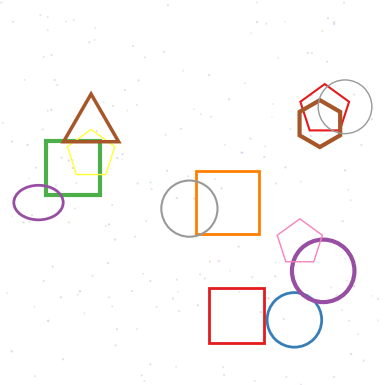[{"shape": "square", "thickness": 2, "radius": 0.36, "center": [0.614, 0.18]}, {"shape": "pentagon", "thickness": 1.5, "radius": 0.33, "center": [0.843, 0.715]}, {"shape": "circle", "thickness": 2, "radius": 0.35, "center": [0.765, 0.169]}, {"shape": "square", "thickness": 3, "radius": 0.35, "center": [0.189, 0.564]}, {"shape": "oval", "thickness": 2, "radius": 0.32, "center": [0.1, 0.474]}, {"shape": "circle", "thickness": 3, "radius": 0.41, "center": [0.839, 0.296]}, {"shape": "square", "thickness": 2, "radius": 0.41, "center": [0.591, 0.475]}, {"shape": "pentagon", "thickness": 1, "radius": 0.32, "center": [0.237, 0.599]}, {"shape": "triangle", "thickness": 2.5, "radius": 0.41, "center": [0.237, 0.673]}, {"shape": "hexagon", "thickness": 3, "radius": 0.3, "center": [0.831, 0.679]}, {"shape": "pentagon", "thickness": 1, "radius": 0.31, "center": [0.779, 0.37]}, {"shape": "circle", "thickness": 1.5, "radius": 0.36, "center": [0.492, 0.458]}, {"shape": "circle", "thickness": 1, "radius": 0.35, "center": [0.896, 0.723]}]